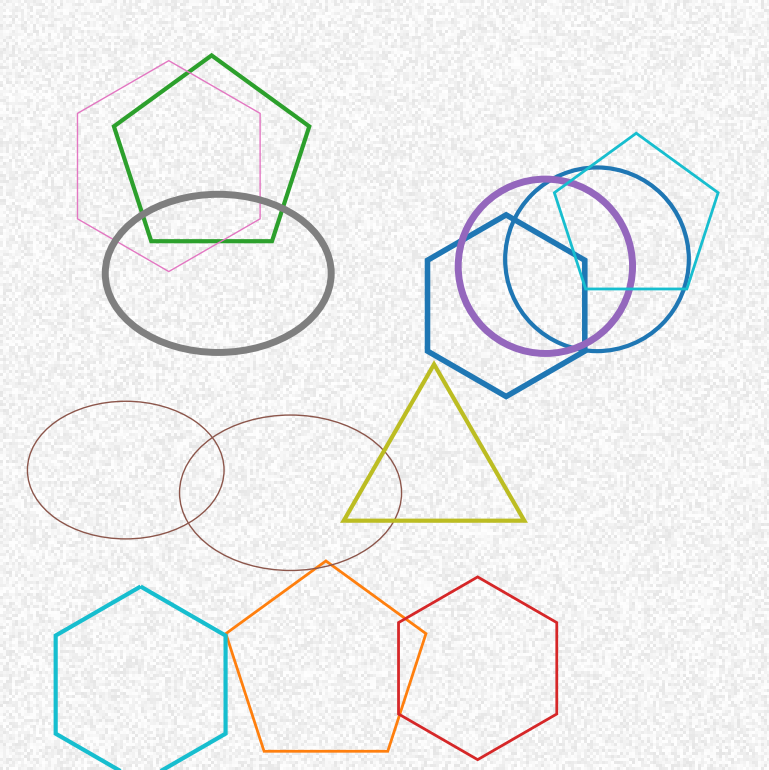[{"shape": "hexagon", "thickness": 2, "radius": 0.59, "center": [0.657, 0.603]}, {"shape": "circle", "thickness": 1.5, "radius": 0.6, "center": [0.775, 0.663]}, {"shape": "pentagon", "thickness": 1, "radius": 0.68, "center": [0.423, 0.135]}, {"shape": "pentagon", "thickness": 1.5, "radius": 0.67, "center": [0.275, 0.795]}, {"shape": "hexagon", "thickness": 1, "radius": 0.59, "center": [0.62, 0.132]}, {"shape": "circle", "thickness": 2.5, "radius": 0.57, "center": [0.708, 0.654]}, {"shape": "oval", "thickness": 0.5, "radius": 0.72, "center": [0.377, 0.36]}, {"shape": "oval", "thickness": 0.5, "radius": 0.64, "center": [0.163, 0.39]}, {"shape": "hexagon", "thickness": 0.5, "radius": 0.68, "center": [0.219, 0.784]}, {"shape": "oval", "thickness": 2.5, "radius": 0.73, "center": [0.283, 0.645]}, {"shape": "triangle", "thickness": 1.5, "radius": 0.68, "center": [0.564, 0.391]}, {"shape": "hexagon", "thickness": 1.5, "radius": 0.64, "center": [0.183, 0.111]}, {"shape": "pentagon", "thickness": 1, "radius": 0.56, "center": [0.826, 0.715]}]